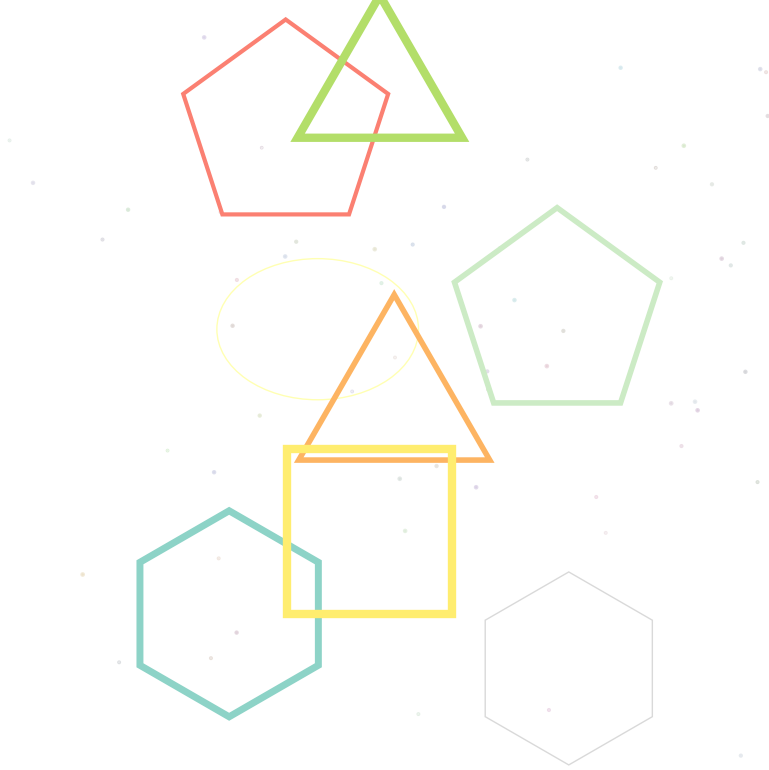[{"shape": "hexagon", "thickness": 2.5, "radius": 0.67, "center": [0.298, 0.203]}, {"shape": "oval", "thickness": 0.5, "radius": 0.65, "center": [0.413, 0.572]}, {"shape": "pentagon", "thickness": 1.5, "radius": 0.7, "center": [0.371, 0.835]}, {"shape": "triangle", "thickness": 2, "radius": 0.72, "center": [0.512, 0.474]}, {"shape": "triangle", "thickness": 3, "radius": 0.62, "center": [0.493, 0.883]}, {"shape": "hexagon", "thickness": 0.5, "radius": 0.63, "center": [0.739, 0.132]}, {"shape": "pentagon", "thickness": 2, "radius": 0.7, "center": [0.724, 0.59]}, {"shape": "square", "thickness": 3, "radius": 0.54, "center": [0.48, 0.31]}]